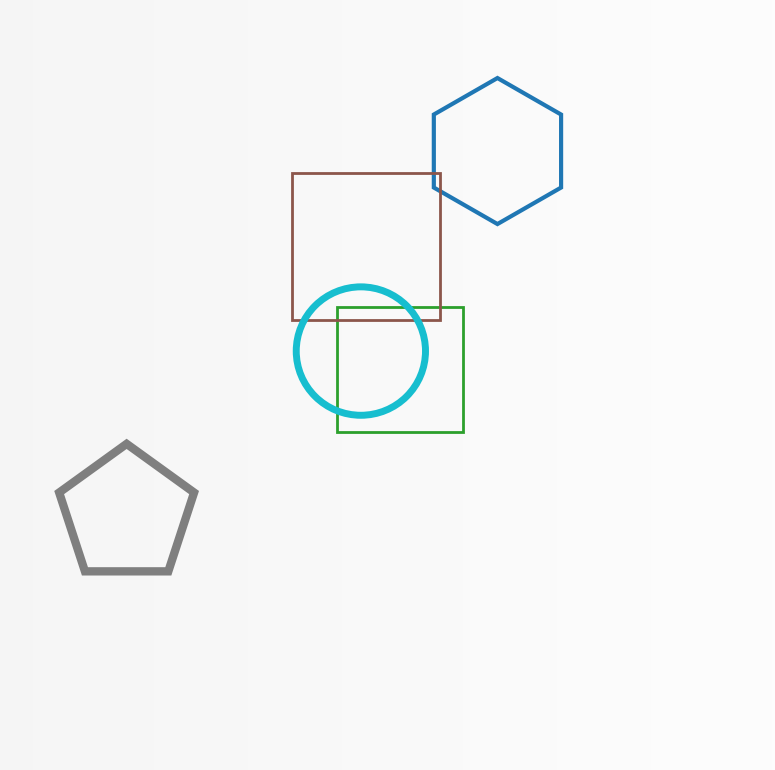[{"shape": "hexagon", "thickness": 1.5, "radius": 0.47, "center": [0.642, 0.804]}, {"shape": "square", "thickness": 1, "radius": 0.41, "center": [0.517, 0.52]}, {"shape": "square", "thickness": 1, "radius": 0.48, "center": [0.472, 0.68]}, {"shape": "pentagon", "thickness": 3, "radius": 0.46, "center": [0.163, 0.332]}, {"shape": "circle", "thickness": 2.5, "radius": 0.42, "center": [0.466, 0.544]}]